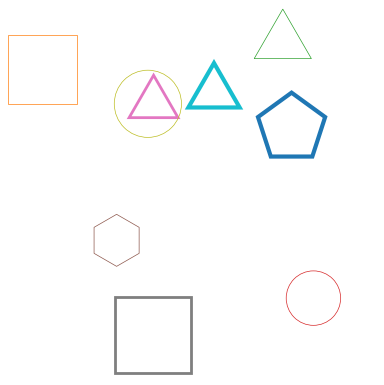[{"shape": "pentagon", "thickness": 3, "radius": 0.46, "center": [0.757, 0.668]}, {"shape": "square", "thickness": 0.5, "radius": 0.44, "center": [0.11, 0.82]}, {"shape": "triangle", "thickness": 0.5, "radius": 0.43, "center": [0.734, 0.891]}, {"shape": "circle", "thickness": 0.5, "radius": 0.35, "center": [0.814, 0.226]}, {"shape": "hexagon", "thickness": 0.5, "radius": 0.34, "center": [0.303, 0.376]}, {"shape": "triangle", "thickness": 2, "radius": 0.37, "center": [0.399, 0.731]}, {"shape": "square", "thickness": 2, "radius": 0.49, "center": [0.398, 0.13]}, {"shape": "circle", "thickness": 0.5, "radius": 0.44, "center": [0.384, 0.73]}, {"shape": "triangle", "thickness": 3, "radius": 0.38, "center": [0.556, 0.759]}]